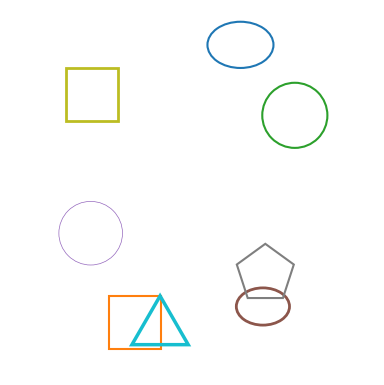[{"shape": "oval", "thickness": 1.5, "radius": 0.43, "center": [0.625, 0.883]}, {"shape": "square", "thickness": 1.5, "radius": 0.34, "center": [0.351, 0.163]}, {"shape": "circle", "thickness": 1.5, "radius": 0.42, "center": [0.766, 0.7]}, {"shape": "circle", "thickness": 0.5, "radius": 0.41, "center": [0.236, 0.394]}, {"shape": "oval", "thickness": 2, "radius": 0.35, "center": [0.683, 0.204]}, {"shape": "pentagon", "thickness": 1.5, "radius": 0.39, "center": [0.689, 0.289]}, {"shape": "square", "thickness": 2, "radius": 0.34, "center": [0.238, 0.754]}, {"shape": "triangle", "thickness": 2.5, "radius": 0.42, "center": [0.416, 0.147]}]